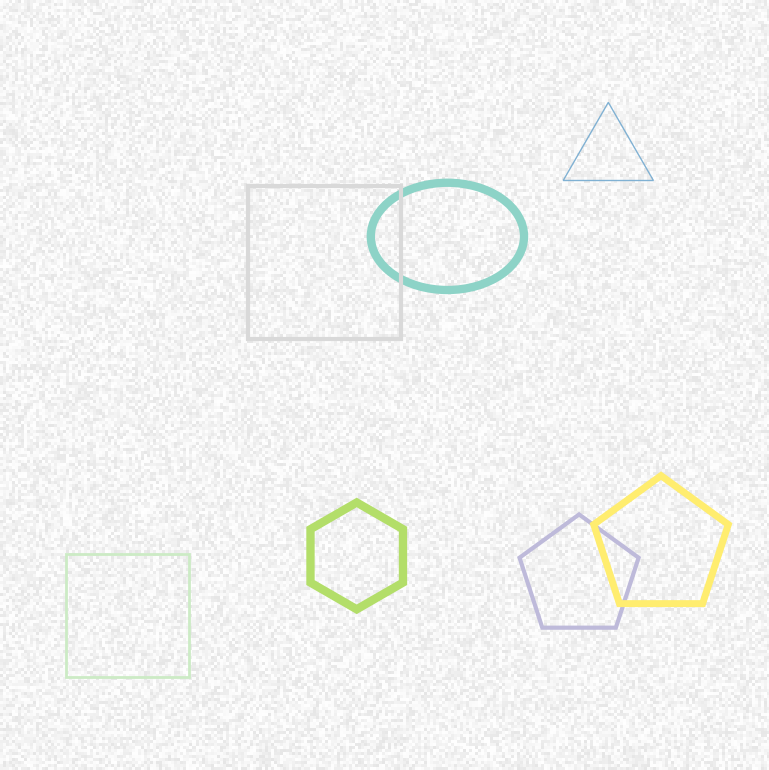[{"shape": "oval", "thickness": 3, "radius": 0.5, "center": [0.581, 0.693]}, {"shape": "pentagon", "thickness": 1.5, "radius": 0.41, "center": [0.752, 0.251]}, {"shape": "triangle", "thickness": 0.5, "radius": 0.34, "center": [0.79, 0.799]}, {"shape": "hexagon", "thickness": 3, "radius": 0.35, "center": [0.463, 0.278]}, {"shape": "square", "thickness": 1.5, "radius": 0.5, "center": [0.422, 0.659]}, {"shape": "square", "thickness": 1, "radius": 0.4, "center": [0.166, 0.2]}, {"shape": "pentagon", "thickness": 2.5, "radius": 0.46, "center": [0.858, 0.29]}]